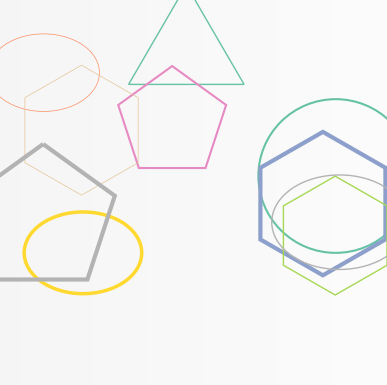[{"shape": "circle", "thickness": 1.5, "radius": 1.0, "center": [0.866, 0.543]}, {"shape": "triangle", "thickness": 1, "radius": 0.86, "center": [0.481, 0.867]}, {"shape": "oval", "thickness": 0.5, "radius": 0.72, "center": [0.113, 0.811]}, {"shape": "hexagon", "thickness": 3, "radius": 0.93, "center": [0.833, 0.471]}, {"shape": "pentagon", "thickness": 1.5, "radius": 0.73, "center": [0.444, 0.682]}, {"shape": "hexagon", "thickness": 1, "radius": 0.77, "center": [0.865, 0.388]}, {"shape": "oval", "thickness": 2.5, "radius": 0.76, "center": [0.214, 0.343]}, {"shape": "hexagon", "thickness": 0.5, "radius": 0.84, "center": [0.21, 0.662]}, {"shape": "pentagon", "thickness": 3, "radius": 0.97, "center": [0.111, 0.431]}, {"shape": "oval", "thickness": 1, "radius": 0.88, "center": [0.877, 0.423]}]